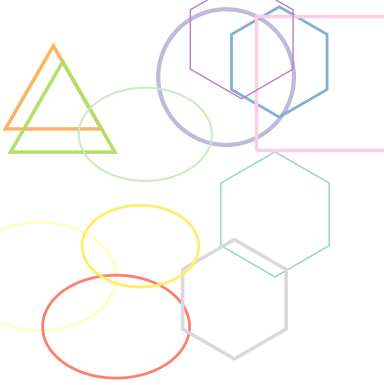[{"shape": "hexagon", "thickness": 1, "radius": 0.81, "center": [0.714, 0.443]}, {"shape": "oval", "thickness": 1.5, "radius": 1.0, "center": [0.102, 0.282]}, {"shape": "circle", "thickness": 3, "radius": 0.88, "center": [0.587, 0.8]}, {"shape": "oval", "thickness": 2, "radius": 0.95, "center": [0.302, 0.152]}, {"shape": "hexagon", "thickness": 2, "radius": 0.72, "center": [0.725, 0.839]}, {"shape": "triangle", "thickness": 2.5, "radius": 0.72, "center": [0.139, 0.737]}, {"shape": "triangle", "thickness": 2.5, "radius": 0.78, "center": [0.163, 0.683]}, {"shape": "square", "thickness": 2.5, "radius": 0.87, "center": [0.84, 0.785]}, {"shape": "hexagon", "thickness": 2.5, "radius": 0.78, "center": [0.609, 0.223]}, {"shape": "hexagon", "thickness": 1, "radius": 0.77, "center": [0.628, 0.898]}, {"shape": "oval", "thickness": 1.5, "radius": 0.86, "center": [0.377, 0.651]}, {"shape": "oval", "thickness": 2, "radius": 0.76, "center": [0.365, 0.361]}]